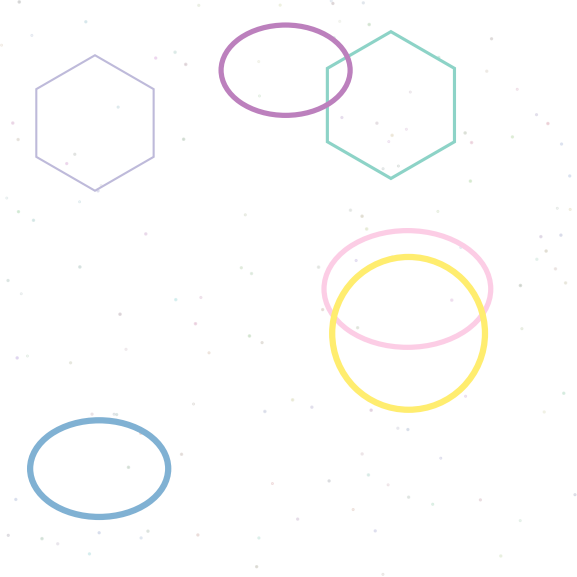[{"shape": "hexagon", "thickness": 1.5, "radius": 0.64, "center": [0.677, 0.817]}, {"shape": "hexagon", "thickness": 1, "radius": 0.59, "center": [0.164, 0.786]}, {"shape": "oval", "thickness": 3, "radius": 0.6, "center": [0.172, 0.188]}, {"shape": "oval", "thickness": 2.5, "radius": 0.72, "center": [0.705, 0.499]}, {"shape": "oval", "thickness": 2.5, "radius": 0.56, "center": [0.495, 0.878]}, {"shape": "circle", "thickness": 3, "radius": 0.66, "center": [0.708, 0.422]}]